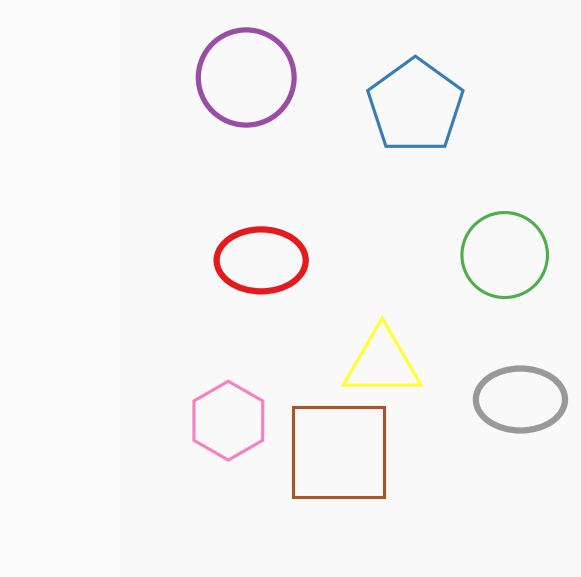[{"shape": "oval", "thickness": 3, "radius": 0.38, "center": [0.449, 0.548]}, {"shape": "pentagon", "thickness": 1.5, "radius": 0.43, "center": [0.715, 0.816]}, {"shape": "circle", "thickness": 1.5, "radius": 0.37, "center": [0.868, 0.558]}, {"shape": "circle", "thickness": 2.5, "radius": 0.41, "center": [0.424, 0.865]}, {"shape": "triangle", "thickness": 1.5, "radius": 0.39, "center": [0.657, 0.371]}, {"shape": "square", "thickness": 1.5, "radius": 0.39, "center": [0.583, 0.217]}, {"shape": "hexagon", "thickness": 1.5, "radius": 0.34, "center": [0.393, 0.271]}, {"shape": "oval", "thickness": 3, "radius": 0.38, "center": [0.895, 0.307]}]